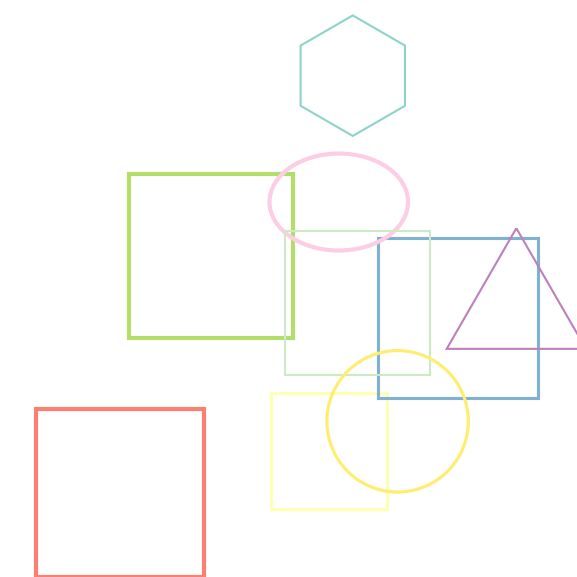[{"shape": "hexagon", "thickness": 1, "radius": 0.52, "center": [0.611, 0.868]}, {"shape": "square", "thickness": 1.5, "radius": 0.5, "center": [0.569, 0.218]}, {"shape": "square", "thickness": 2, "radius": 0.73, "center": [0.208, 0.146]}, {"shape": "square", "thickness": 1.5, "radius": 0.69, "center": [0.793, 0.448]}, {"shape": "square", "thickness": 2, "radius": 0.71, "center": [0.365, 0.556]}, {"shape": "oval", "thickness": 2, "radius": 0.6, "center": [0.587, 0.649]}, {"shape": "triangle", "thickness": 1, "radius": 0.7, "center": [0.894, 0.465]}, {"shape": "square", "thickness": 1, "radius": 0.63, "center": [0.619, 0.475]}, {"shape": "circle", "thickness": 1.5, "radius": 0.61, "center": [0.688, 0.27]}]